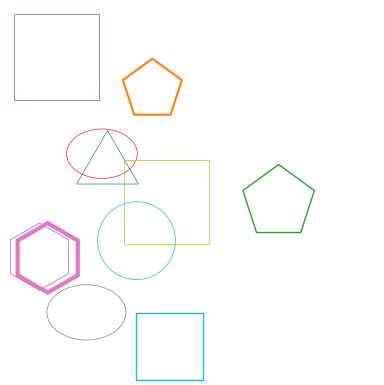[{"shape": "triangle", "thickness": 0.5, "radius": 0.46, "center": [0.279, 0.568]}, {"shape": "pentagon", "thickness": 1.5, "radius": 0.4, "center": [0.396, 0.767]}, {"shape": "pentagon", "thickness": 1, "radius": 0.49, "center": [0.724, 0.475]}, {"shape": "oval", "thickness": 0.5, "radius": 0.46, "center": [0.265, 0.601]}, {"shape": "hexagon", "thickness": 0.5, "radius": 0.44, "center": [0.102, 0.333]}, {"shape": "square", "thickness": 0.5, "radius": 0.56, "center": [0.147, 0.852]}, {"shape": "hexagon", "thickness": 3, "radius": 0.45, "center": [0.124, 0.33]}, {"shape": "oval", "thickness": 0.5, "radius": 0.51, "center": [0.224, 0.189]}, {"shape": "square", "thickness": 0.5, "radius": 0.55, "center": [0.433, 0.475]}, {"shape": "square", "thickness": 1, "radius": 0.44, "center": [0.44, 0.1]}, {"shape": "circle", "thickness": 0.5, "radius": 0.51, "center": [0.354, 0.375]}]